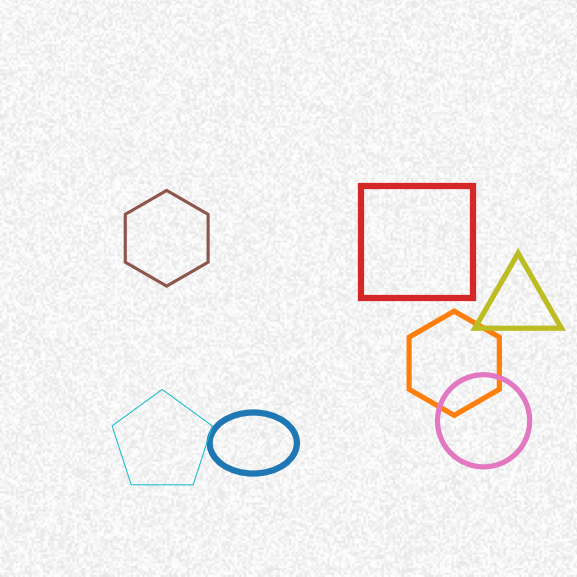[{"shape": "oval", "thickness": 3, "radius": 0.38, "center": [0.439, 0.232]}, {"shape": "hexagon", "thickness": 2.5, "radius": 0.45, "center": [0.787, 0.37]}, {"shape": "square", "thickness": 3, "radius": 0.49, "center": [0.722, 0.58]}, {"shape": "hexagon", "thickness": 1.5, "radius": 0.41, "center": [0.289, 0.587]}, {"shape": "circle", "thickness": 2.5, "radius": 0.4, "center": [0.837, 0.271]}, {"shape": "triangle", "thickness": 2.5, "radius": 0.43, "center": [0.897, 0.474]}, {"shape": "pentagon", "thickness": 0.5, "radius": 0.46, "center": [0.281, 0.233]}]